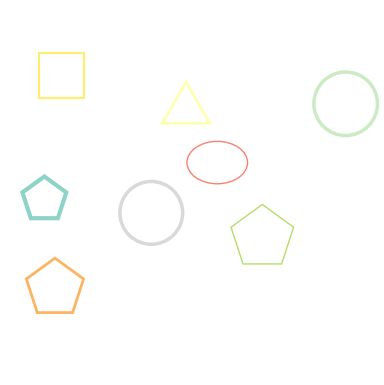[{"shape": "pentagon", "thickness": 3, "radius": 0.3, "center": [0.115, 0.482]}, {"shape": "triangle", "thickness": 2, "radius": 0.36, "center": [0.483, 0.715]}, {"shape": "oval", "thickness": 1, "radius": 0.39, "center": [0.564, 0.578]}, {"shape": "pentagon", "thickness": 2, "radius": 0.39, "center": [0.143, 0.251]}, {"shape": "pentagon", "thickness": 1, "radius": 0.43, "center": [0.681, 0.384]}, {"shape": "circle", "thickness": 2.5, "radius": 0.41, "center": [0.393, 0.447]}, {"shape": "circle", "thickness": 2.5, "radius": 0.41, "center": [0.898, 0.73]}, {"shape": "square", "thickness": 1.5, "radius": 0.29, "center": [0.159, 0.804]}]